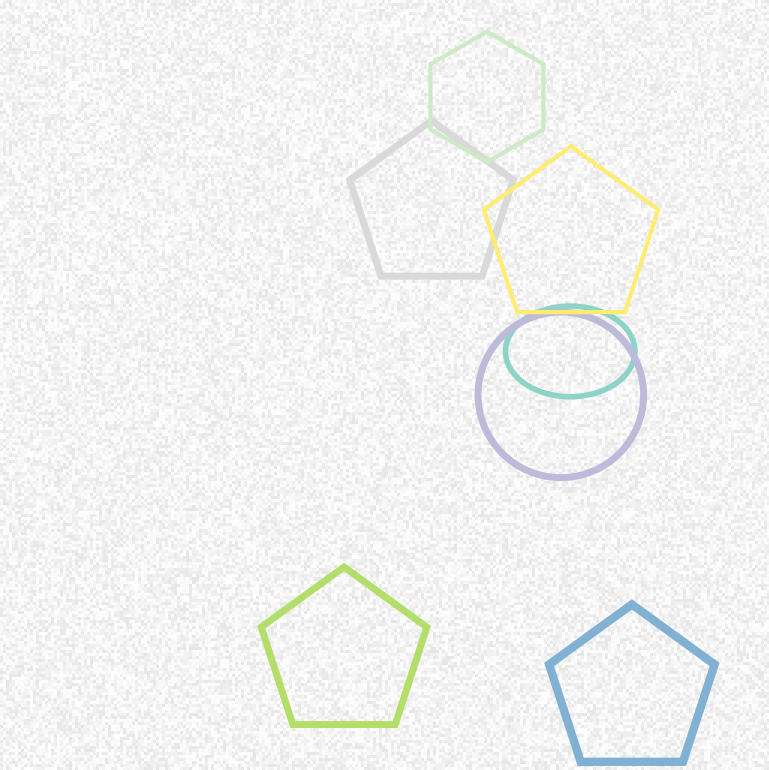[{"shape": "oval", "thickness": 2, "radius": 0.42, "center": [0.74, 0.544]}, {"shape": "circle", "thickness": 2.5, "radius": 0.54, "center": [0.728, 0.487]}, {"shape": "pentagon", "thickness": 3, "radius": 0.57, "center": [0.821, 0.102]}, {"shape": "pentagon", "thickness": 2.5, "radius": 0.57, "center": [0.447, 0.151]}, {"shape": "pentagon", "thickness": 2.5, "radius": 0.56, "center": [0.56, 0.732]}, {"shape": "hexagon", "thickness": 1.5, "radius": 0.42, "center": [0.632, 0.874]}, {"shape": "pentagon", "thickness": 1.5, "radius": 0.6, "center": [0.742, 0.691]}]